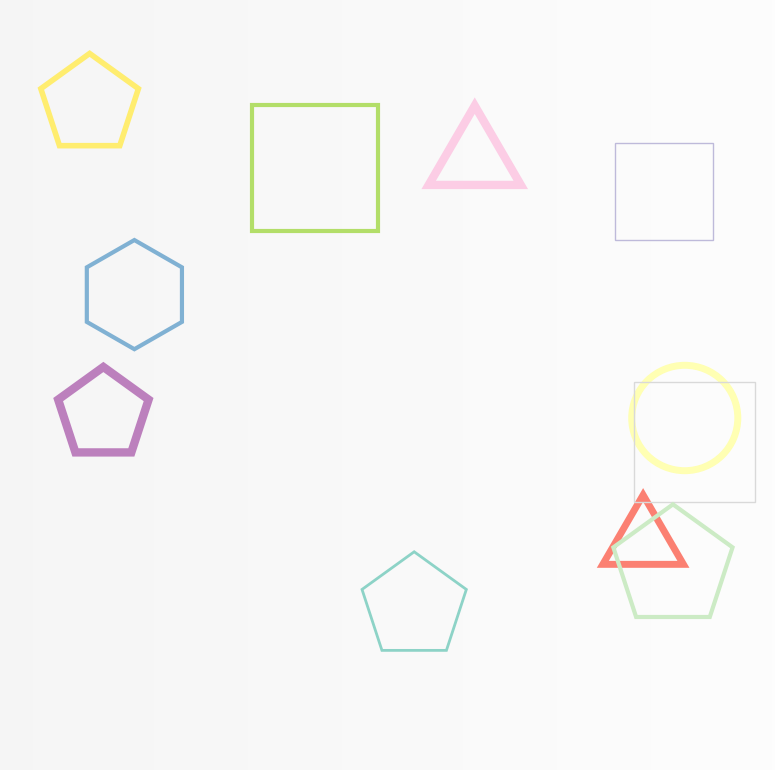[{"shape": "pentagon", "thickness": 1, "radius": 0.35, "center": [0.534, 0.213]}, {"shape": "circle", "thickness": 2.5, "radius": 0.34, "center": [0.884, 0.457]}, {"shape": "square", "thickness": 0.5, "radius": 0.32, "center": [0.856, 0.751]}, {"shape": "triangle", "thickness": 2.5, "radius": 0.3, "center": [0.83, 0.297]}, {"shape": "hexagon", "thickness": 1.5, "radius": 0.35, "center": [0.173, 0.617]}, {"shape": "square", "thickness": 1.5, "radius": 0.41, "center": [0.406, 0.782]}, {"shape": "triangle", "thickness": 3, "radius": 0.34, "center": [0.613, 0.794]}, {"shape": "square", "thickness": 0.5, "radius": 0.39, "center": [0.896, 0.426]}, {"shape": "pentagon", "thickness": 3, "radius": 0.31, "center": [0.133, 0.462]}, {"shape": "pentagon", "thickness": 1.5, "radius": 0.4, "center": [0.868, 0.264]}, {"shape": "pentagon", "thickness": 2, "radius": 0.33, "center": [0.116, 0.864]}]